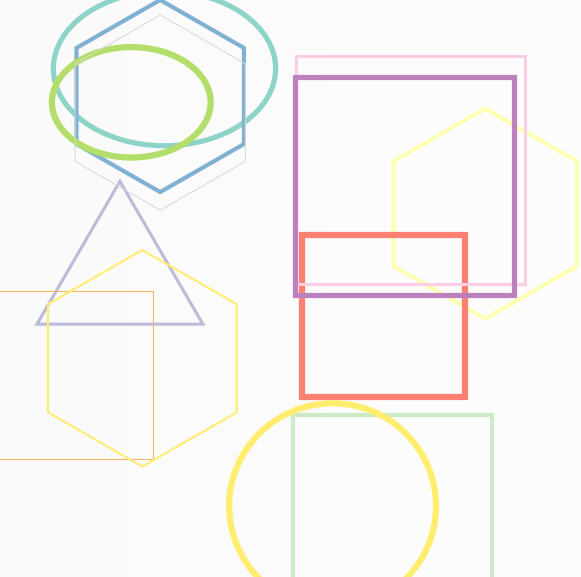[{"shape": "oval", "thickness": 2.5, "radius": 0.96, "center": [0.283, 0.881]}, {"shape": "hexagon", "thickness": 2, "radius": 0.91, "center": [0.835, 0.629]}, {"shape": "triangle", "thickness": 1.5, "radius": 0.82, "center": [0.206, 0.52]}, {"shape": "square", "thickness": 3, "radius": 0.7, "center": [0.66, 0.451]}, {"shape": "hexagon", "thickness": 2, "radius": 0.83, "center": [0.276, 0.833]}, {"shape": "square", "thickness": 0.5, "radius": 0.72, "center": [0.118, 0.35]}, {"shape": "oval", "thickness": 3, "radius": 0.68, "center": [0.226, 0.822]}, {"shape": "square", "thickness": 1.5, "radius": 0.99, "center": [0.706, 0.705]}, {"shape": "hexagon", "thickness": 0.5, "radius": 0.85, "center": [0.276, 0.804]}, {"shape": "square", "thickness": 2.5, "radius": 0.94, "center": [0.696, 0.677]}, {"shape": "square", "thickness": 2, "radius": 0.86, "center": [0.675, 0.11]}, {"shape": "hexagon", "thickness": 1, "radius": 0.94, "center": [0.245, 0.379]}, {"shape": "circle", "thickness": 3, "radius": 0.89, "center": [0.572, 0.123]}]